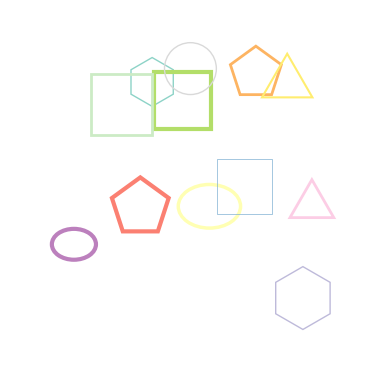[{"shape": "hexagon", "thickness": 1, "radius": 0.32, "center": [0.395, 0.787]}, {"shape": "oval", "thickness": 2.5, "radius": 0.4, "center": [0.544, 0.464]}, {"shape": "hexagon", "thickness": 1, "radius": 0.41, "center": [0.787, 0.226]}, {"shape": "pentagon", "thickness": 3, "radius": 0.39, "center": [0.364, 0.462]}, {"shape": "square", "thickness": 0.5, "radius": 0.36, "center": [0.636, 0.517]}, {"shape": "pentagon", "thickness": 2, "radius": 0.35, "center": [0.665, 0.811]}, {"shape": "square", "thickness": 3, "radius": 0.37, "center": [0.475, 0.738]}, {"shape": "triangle", "thickness": 2, "radius": 0.33, "center": [0.81, 0.468]}, {"shape": "circle", "thickness": 1, "radius": 0.34, "center": [0.495, 0.822]}, {"shape": "oval", "thickness": 3, "radius": 0.29, "center": [0.192, 0.365]}, {"shape": "square", "thickness": 2, "radius": 0.4, "center": [0.316, 0.73]}, {"shape": "triangle", "thickness": 1.5, "radius": 0.38, "center": [0.746, 0.785]}]